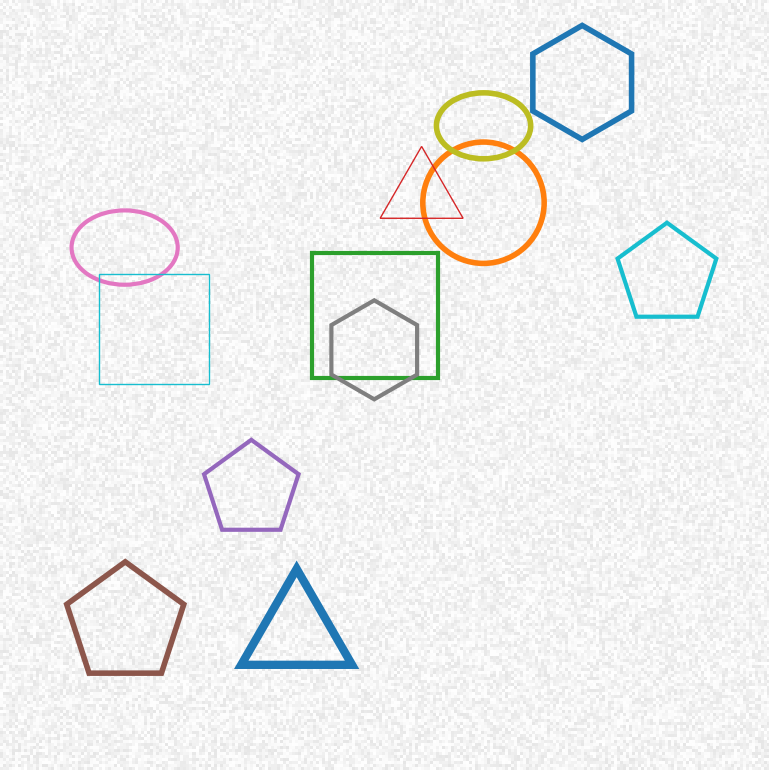[{"shape": "triangle", "thickness": 3, "radius": 0.42, "center": [0.385, 0.178]}, {"shape": "hexagon", "thickness": 2, "radius": 0.37, "center": [0.756, 0.893]}, {"shape": "circle", "thickness": 2, "radius": 0.39, "center": [0.628, 0.737]}, {"shape": "square", "thickness": 1.5, "radius": 0.41, "center": [0.487, 0.59]}, {"shape": "triangle", "thickness": 0.5, "radius": 0.31, "center": [0.548, 0.748]}, {"shape": "pentagon", "thickness": 1.5, "radius": 0.32, "center": [0.326, 0.364]}, {"shape": "pentagon", "thickness": 2, "radius": 0.4, "center": [0.163, 0.19]}, {"shape": "oval", "thickness": 1.5, "radius": 0.34, "center": [0.162, 0.678]}, {"shape": "hexagon", "thickness": 1.5, "radius": 0.32, "center": [0.486, 0.546]}, {"shape": "oval", "thickness": 2, "radius": 0.31, "center": [0.628, 0.837]}, {"shape": "square", "thickness": 0.5, "radius": 0.36, "center": [0.2, 0.572]}, {"shape": "pentagon", "thickness": 1.5, "radius": 0.34, "center": [0.866, 0.643]}]